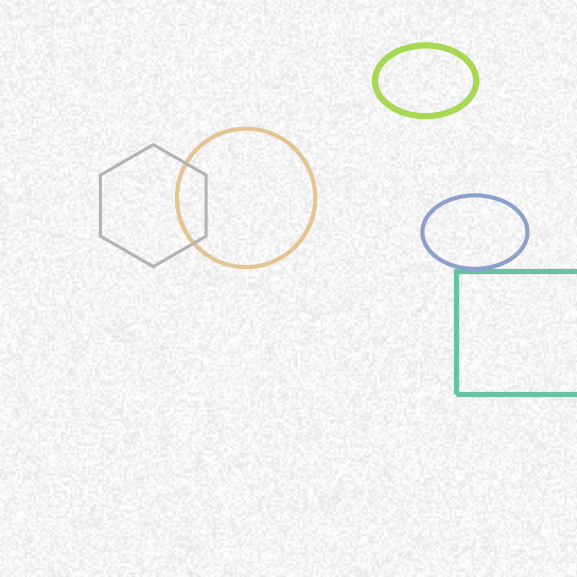[{"shape": "square", "thickness": 2.5, "radius": 0.53, "center": [0.896, 0.424]}, {"shape": "oval", "thickness": 2, "radius": 0.45, "center": [0.822, 0.597]}, {"shape": "oval", "thickness": 3, "radius": 0.44, "center": [0.737, 0.859]}, {"shape": "circle", "thickness": 2, "radius": 0.6, "center": [0.426, 0.657]}, {"shape": "hexagon", "thickness": 1.5, "radius": 0.53, "center": [0.265, 0.643]}]